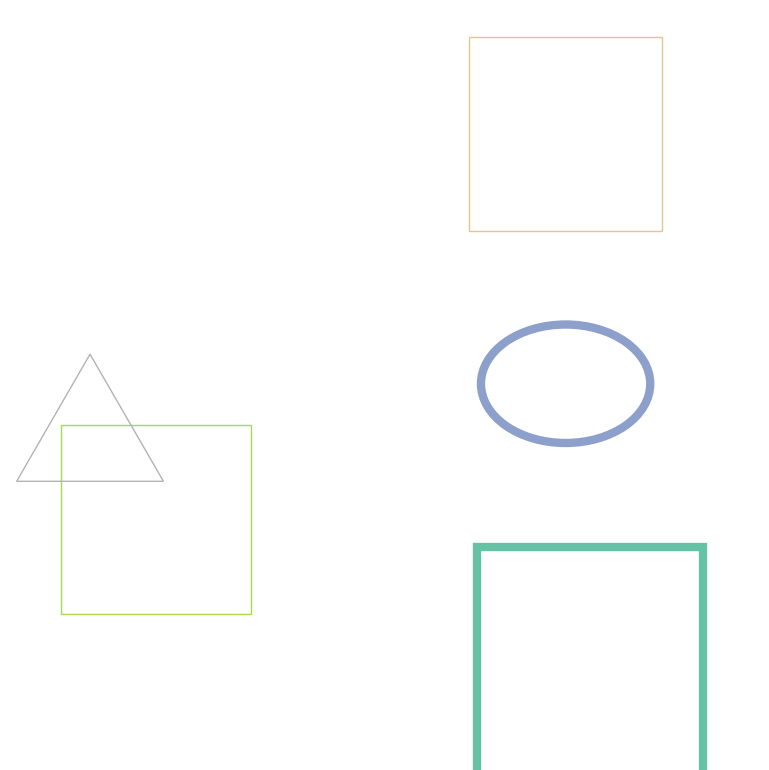[{"shape": "square", "thickness": 3, "radius": 0.73, "center": [0.766, 0.143]}, {"shape": "oval", "thickness": 3, "radius": 0.55, "center": [0.735, 0.502]}, {"shape": "square", "thickness": 0.5, "radius": 0.61, "center": [0.202, 0.325]}, {"shape": "square", "thickness": 0.5, "radius": 0.63, "center": [0.734, 0.826]}, {"shape": "triangle", "thickness": 0.5, "radius": 0.55, "center": [0.117, 0.43]}]